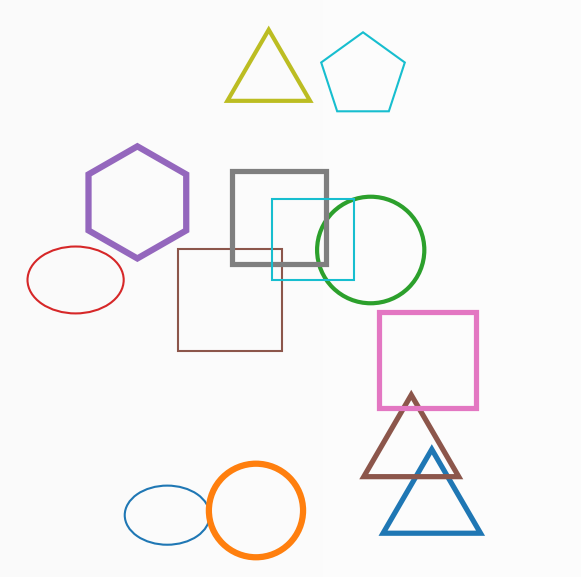[{"shape": "triangle", "thickness": 2.5, "radius": 0.48, "center": [0.743, 0.124]}, {"shape": "oval", "thickness": 1, "radius": 0.37, "center": [0.288, 0.107]}, {"shape": "circle", "thickness": 3, "radius": 0.41, "center": [0.44, 0.115]}, {"shape": "circle", "thickness": 2, "radius": 0.46, "center": [0.638, 0.566]}, {"shape": "oval", "thickness": 1, "radius": 0.41, "center": [0.13, 0.514]}, {"shape": "hexagon", "thickness": 3, "radius": 0.49, "center": [0.236, 0.649]}, {"shape": "square", "thickness": 1, "radius": 0.44, "center": [0.396, 0.48]}, {"shape": "triangle", "thickness": 2.5, "radius": 0.47, "center": [0.708, 0.221]}, {"shape": "square", "thickness": 2.5, "radius": 0.42, "center": [0.735, 0.375]}, {"shape": "square", "thickness": 2.5, "radius": 0.4, "center": [0.48, 0.622]}, {"shape": "triangle", "thickness": 2, "radius": 0.41, "center": [0.462, 0.866]}, {"shape": "square", "thickness": 1, "radius": 0.35, "center": [0.538, 0.585]}, {"shape": "pentagon", "thickness": 1, "radius": 0.38, "center": [0.625, 0.868]}]